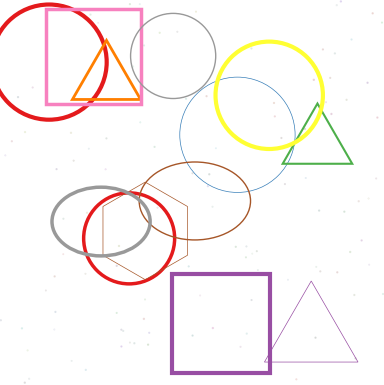[{"shape": "circle", "thickness": 3, "radius": 0.75, "center": [0.128, 0.839]}, {"shape": "circle", "thickness": 2.5, "radius": 0.59, "center": [0.335, 0.381]}, {"shape": "circle", "thickness": 0.5, "radius": 0.75, "center": [0.617, 0.65]}, {"shape": "triangle", "thickness": 1.5, "radius": 0.52, "center": [0.825, 0.627]}, {"shape": "triangle", "thickness": 0.5, "radius": 0.7, "center": [0.808, 0.13]}, {"shape": "square", "thickness": 3, "radius": 0.64, "center": [0.574, 0.159]}, {"shape": "triangle", "thickness": 2, "radius": 0.51, "center": [0.277, 0.793]}, {"shape": "circle", "thickness": 3, "radius": 0.7, "center": [0.699, 0.752]}, {"shape": "oval", "thickness": 1, "radius": 0.72, "center": [0.506, 0.478]}, {"shape": "hexagon", "thickness": 0.5, "radius": 0.63, "center": [0.377, 0.4]}, {"shape": "square", "thickness": 2.5, "radius": 0.62, "center": [0.243, 0.853]}, {"shape": "oval", "thickness": 2.5, "radius": 0.64, "center": [0.262, 0.425]}, {"shape": "circle", "thickness": 1, "radius": 0.55, "center": [0.45, 0.855]}]